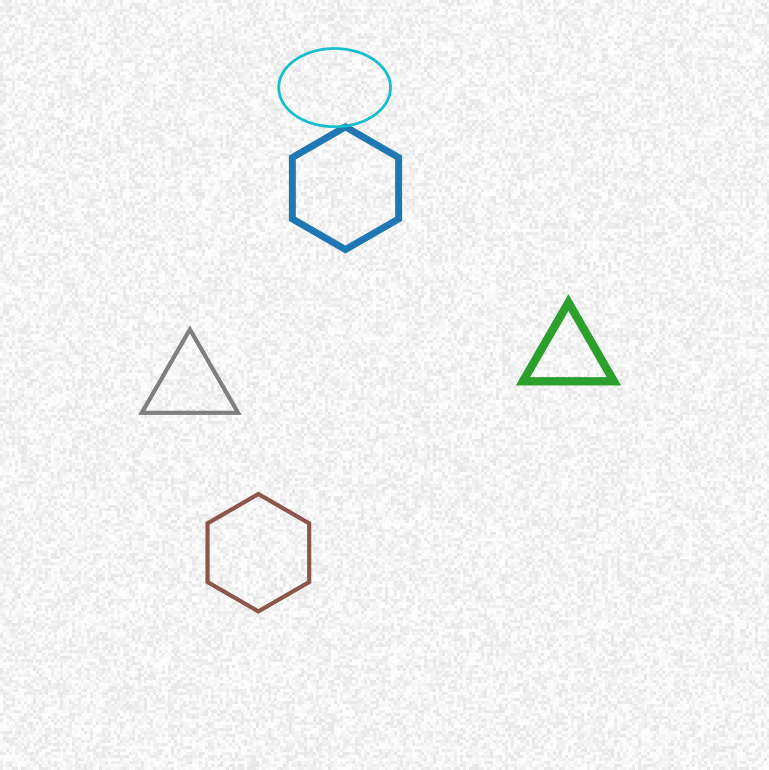[{"shape": "hexagon", "thickness": 2.5, "radius": 0.4, "center": [0.449, 0.756]}, {"shape": "triangle", "thickness": 3, "radius": 0.34, "center": [0.738, 0.539]}, {"shape": "hexagon", "thickness": 1.5, "radius": 0.38, "center": [0.336, 0.282]}, {"shape": "triangle", "thickness": 1.5, "radius": 0.36, "center": [0.247, 0.5]}, {"shape": "oval", "thickness": 1, "radius": 0.36, "center": [0.435, 0.886]}]